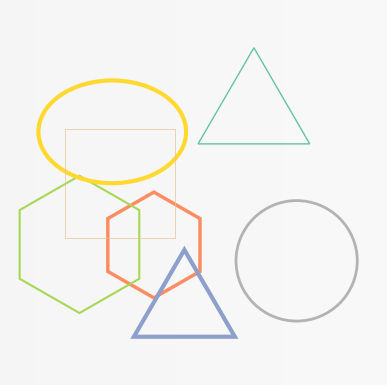[{"shape": "triangle", "thickness": 1, "radius": 0.83, "center": [0.655, 0.709]}, {"shape": "hexagon", "thickness": 2.5, "radius": 0.69, "center": [0.397, 0.364]}, {"shape": "triangle", "thickness": 3, "radius": 0.75, "center": [0.476, 0.201]}, {"shape": "hexagon", "thickness": 1.5, "radius": 0.89, "center": [0.205, 0.365]}, {"shape": "oval", "thickness": 3, "radius": 0.95, "center": [0.29, 0.658]}, {"shape": "square", "thickness": 0.5, "radius": 0.71, "center": [0.309, 0.524]}, {"shape": "circle", "thickness": 2, "radius": 0.78, "center": [0.766, 0.323]}]